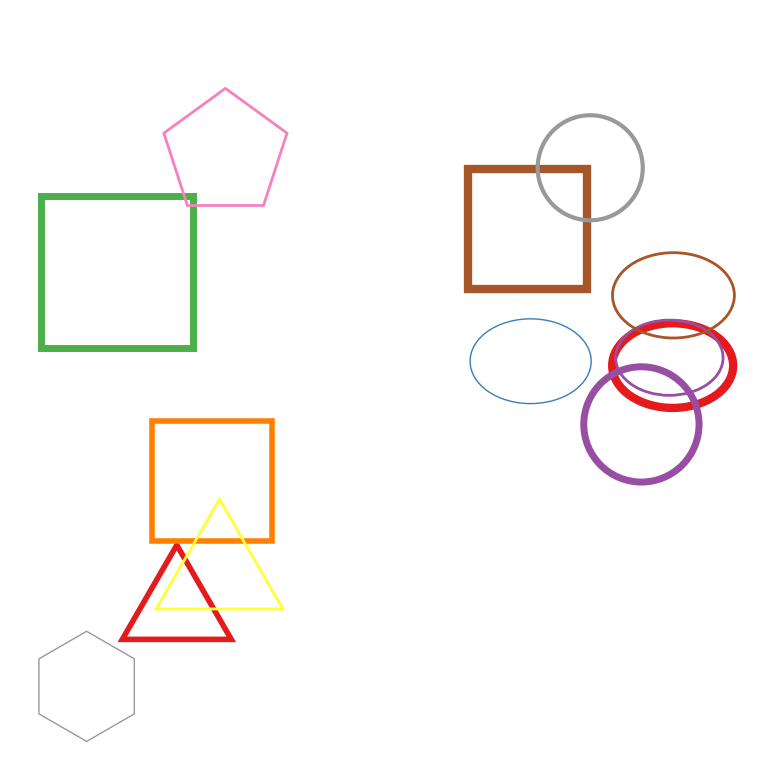[{"shape": "oval", "thickness": 3, "radius": 0.39, "center": [0.874, 0.525]}, {"shape": "triangle", "thickness": 2, "radius": 0.41, "center": [0.23, 0.21]}, {"shape": "oval", "thickness": 0.5, "radius": 0.39, "center": [0.689, 0.531]}, {"shape": "square", "thickness": 2.5, "radius": 0.49, "center": [0.152, 0.647]}, {"shape": "oval", "thickness": 1, "radius": 0.35, "center": [0.869, 0.535]}, {"shape": "circle", "thickness": 2.5, "radius": 0.37, "center": [0.833, 0.449]}, {"shape": "square", "thickness": 2, "radius": 0.39, "center": [0.275, 0.375]}, {"shape": "triangle", "thickness": 1, "radius": 0.48, "center": [0.285, 0.257]}, {"shape": "oval", "thickness": 1, "radius": 0.4, "center": [0.875, 0.616]}, {"shape": "square", "thickness": 3, "radius": 0.39, "center": [0.685, 0.702]}, {"shape": "pentagon", "thickness": 1, "radius": 0.42, "center": [0.293, 0.801]}, {"shape": "hexagon", "thickness": 0.5, "radius": 0.36, "center": [0.113, 0.109]}, {"shape": "circle", "thickness": 1.5, "radius": 0.34, "center": [0.767, 0.782]}]